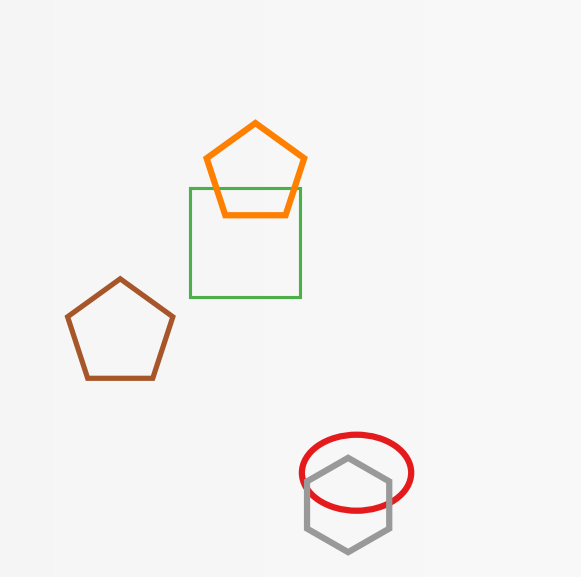[{"shape": "oval", "thickness": 3, "radius": 0.47, "center": [0.613, 0.181]}, {"shape": "square", "thickness": 1.5, "radius": 0.47, "center": [0.422, 0.579]}, {"shape": "pentagon", "thickness": 3, "radius": 0.44, "center": [0.439, 0.698]}, {"shape": "pentagon", "thickness": 2.5, "radius": 0.48, "center": [0.207, 0.421]}, {"shape": "hexagon", "thickness": 3, "radius": 0.41, "center": [0.599, 0.125]}]